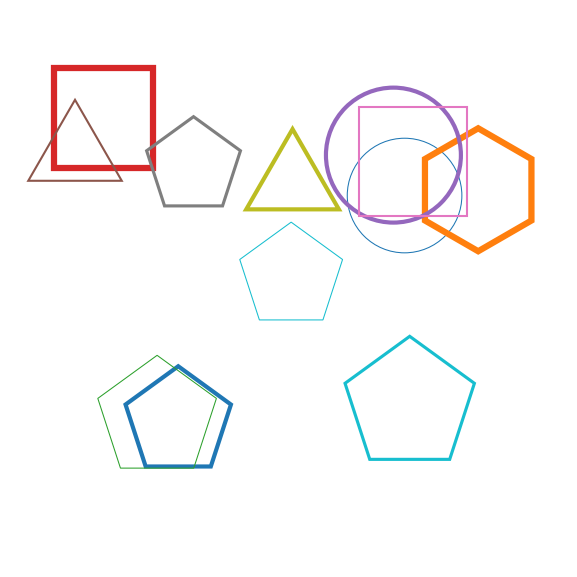[{"shape": "pentagon", "thickness": 2, "radius": 0.48, "center": [0.309, 0.269]}, {"shape": "circle", "thickness": 0.5, "radius": 0.5, "center": [0.701, 0.661]}, {"shape": "hexagon", "thickness": 3, "radius": 0.53, "center": [0.828, 0.671]}, {"shape": "pentagon", "thickness": 0.5, "radius": 0.54, "center": [0.272, 0.276]}, {"shape": "square", "thickness": 3, "radius": 0.43, "center": [0.179, 0.795]}, {"shape": "circle", "thickness": 2, "radius": 0.58, "center": [0.681, 0.731]}, {"shape": "triangle", "thickness": 1, "radius": 0.47, "center": [0.13, 0.733]}, {"shape": "square", "thickness": 1, "radius": 0.47, "center": [0.715, 0.719]}, {"shape": "pentagon", "thickness": 1.5, "radius": 0.43, "center": [0.335, 0.712]}, {"shape": "triangle", "thickness": 2, "radius": 0.46, "center": [0.507, 0.683]}, {"shape": "pentagon", "thickness": 0.5, "radius": 0.47, "center": [0.504, 0.521]}, {"shape": "pentagon", "thickness": 1.5, "radius": 0.59, "center": [0.709, 0.299]}]